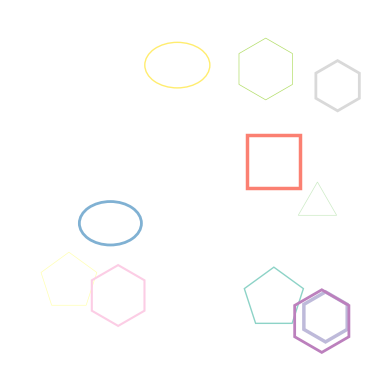[{"shape": "pentagon", "thickness": 1, "radius": 0.4, "center": [0.711, 0.225]}, {"shape": "pentagon", "thickness": 0.5, "radius": 0.38, "center": [0.179, 0.269]}, {"shape": "hexagon", "thickness": 2.5, "radius": 0.32, "center": [0.846, 0.177]}, {"shape": "square", "thickness": 2.5, "radius": 0.34, "center": [0.71, 0.581]}, {"shape": "oval", "thickness": 2, "radius": 0.4, "center": [0.287, 0.42]}, {"shape": "hexagon", "thickness": 0.5, "radius": 0.4, "center": [0.69, 0.821]}, {"shape": "hexagon", "thickness": 1.5, "radius": 0.39, "center": [0.307, 0.232]}, {"shape": "hexagon", "thickness": 2, "radius": 0.33, "center": [0.877, 0.777]}, {"shape": "hexagon", "thickness": 2, "radius": 0.41, "center": [0.836, 0.166]}, {"shape": "triangle", "thickness": 0.5, "radius": 0.29, "center": [0.825, 0.47]}, {"shape": "oval", "thickness": 1, "radius": 0.42, "center": [0.461, 0.831]}]